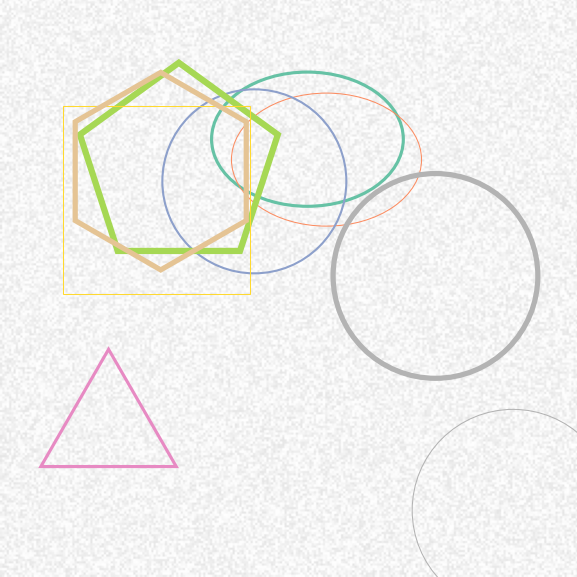[{"shape": "oval", "thickness": 1.5, "radius": 0.83, "center": [0.532, 0.758]}, {"shape": "oval", "thickness": 0.5, "radius": 0.82, "center": [0.565, 0.723]}, {"shape": "circle", "thickness": 1, "radius": 0.8, "center": [0.44, 0.685]}, {"shape": "triangle", "thickness": 1.5, "radius": 0.68, "center": [0.188, 0.259]}, {"shape": "pentagon", "thickness": 3, "radius": 0.9, "center": [0.31, 0.71]}, {"shape": "square", "thickness": 0.5, "radius": 0.81, "center": [0.271, 0.653]}, {"shape": "hexagon", "thickness": 2.5, "radius": 0.85, "center": [0.278, 0.703]}, {"shape": "circle", "thickness": 2.5, "radius": 0.89, "center": [0.754, 0.521]}, {"shape": "circle", "thickness": 0.5, "radius": 0.87, "center": [0.888, 0.116]}]